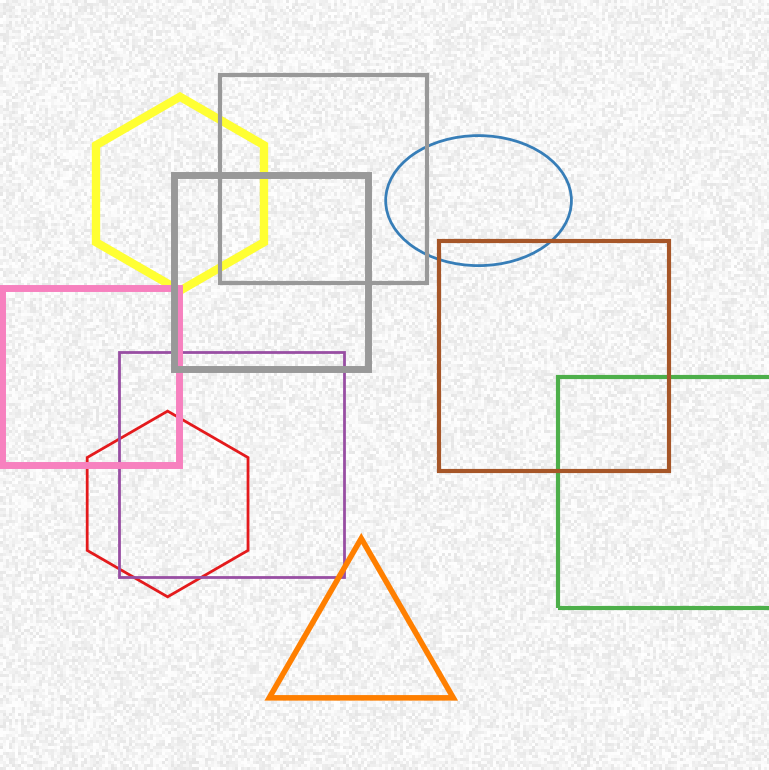[{"shape": "hexagon", "thickness": 1, "radius": 0.6, "center": [0.218, 0.346]}, {"shape": "oval", "thickness": 1, "radius": 0.6, "center": [0.621, 0.739]}, {"shape": "square", "thickness": 1.5, "radius": 0.75, "center": [0.875, 0.361]}, {"shape": "square", "thickness": 1, "radius": 0.73, "center": [0.301, 0.396]}, {"shape": "triangle", "thickness": 2, "radius": 0.69, "center": [0.469, 0.163]}, {"shape": "hexagon", "thickness": 3, "radius": 0.63, "center": [0.234, 0.748]}, {"shape": "square", "thickness": 1.5, "radius": 0.75, "center": [0.719, 0.538]}, {"shape": "square", "thickness": 2.5, "radius": 0.58, "center": [0.118, 0.511]}, {"shape": "square", "thickness": 2.5, "radius": 0.63, "center": [0.352, 0.646]}, {"shape": "square", "thickness": 1.5, "radius": 0.67, "center": [0.42, 0.768]}]